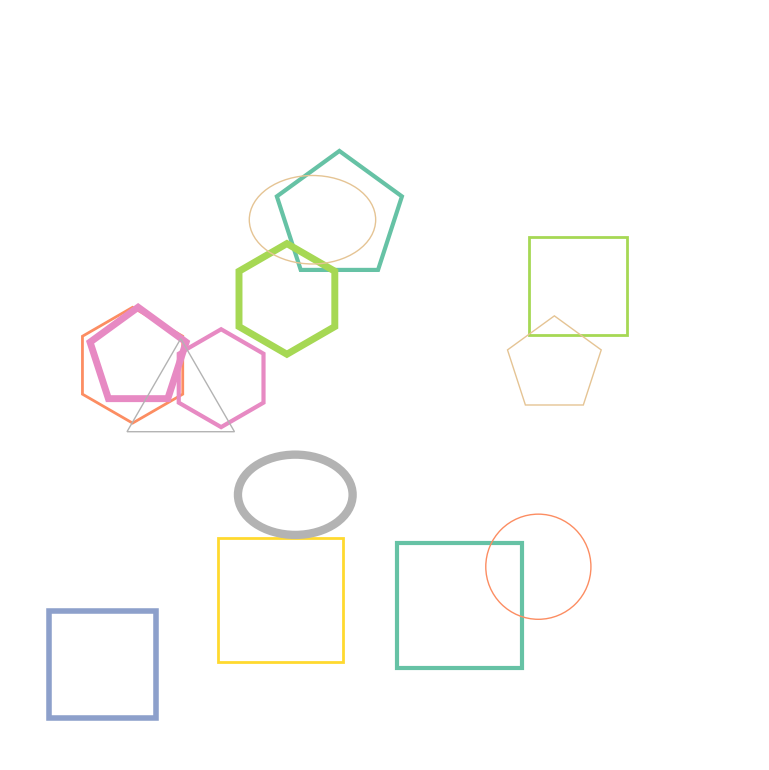[{"shape": "square", "thickness": 1.5, "radius": 0.41, "center": [0.597, 0.213]}, {"shape": "pentagon", "thickness": 1.5, "radius": 0.43, "center": [0.441, 0.719]}, {"shape": "hexagon", "thickness": 1, "radius": 0.38, "center": [0.172, 0.526]}, {"shape": "circle", "thickness": 0.5, "radius": 0.34, "center": [0.699, 0.264]}, {"shape": "square", "thickness": 2, "radius": 0.35, "center": [0.134, 0.137]}, {"shape": "pentagon", "thickness": 2.5, "radius": 0.33, "center": [0.179, 0.535]}, {"shape": "hexagon", "thickness": 1.5, "radius": 0.32, "center": [0.287, 0.509]}, {"shape": "hexagon", "thickness": 2.5, "radius": 0.36, "center": [0.373, 0.612]}, {"shape": "square", "thickness": 1, "radius": 0.32, "center": [0.751, 0.628]}, {"shape": "square", "thickness": 1, "radius": 0.4, "center": [0.364, 0.221]}, {"shape": "pentagon", "thickness": 0.5, "radius": 0.32, "center": [0.72, 0.526]}, {"shape": "oval", "thickness": 0.5, "radius": 0.41, "center": [0.406, 0.715]}, {"shape": "oval", "thickness": 3, "radius": 0.37, "center": [0.383, 0.357]}, {"shape": "triangle", "thickness": 0.5, "radius": 0.4, "center": [0.235, 0.48]}]